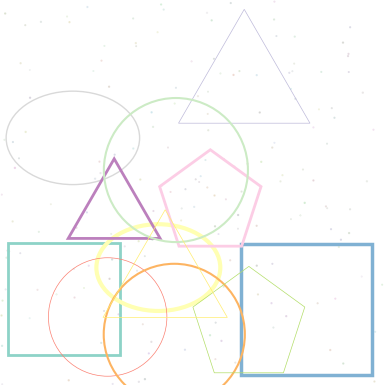[{"shape": "square", "thickness": 2, "radius": 0.73, "center": [0.166, 0.223]}, {"shape": "oval", "thickness": 3, "radius": 0.8, "center": [0.411, 0.305]}, {"shape": "triangle", "thickness": 0.5, "radius": 0.99, "center": [0.634, 0.779]}, {"shape": "circle", "thickness": 0.5, "radius": 0.77, "center": [0.28, 0.177]}, {"shape": "square", "thickness": 2.5, "radius": 0.85, "center": [0.797, 0.197]}, {"shape": "circle", "thickness": 1.5, "radius": 0.92, "center": [0.453, 0.132]}, {"shape": "pentagon", "thickness": 0.5, "radius": 0.76, "center": [0.646, 0.155]}, {"shape": "pentagon", "thickness": 2, "radius": 0.69, "center": [0.546, 0.473]}, {"shape": "oval", "thickness": 1, "radius": 0.87, "center": [0.189, 0.642]}, {"shape": "triangle", "thickness": 2, "radius": 0.69, "center": [0.297, 0.45]}, {"shape": "circle", "thickness": 1.5, "radius": 0.94, "center": [0.457, 0.558]}, {"shape": "triangle", "thickness": 0.5, "radius": 0.93, "center": [0.429, 0.269]}]